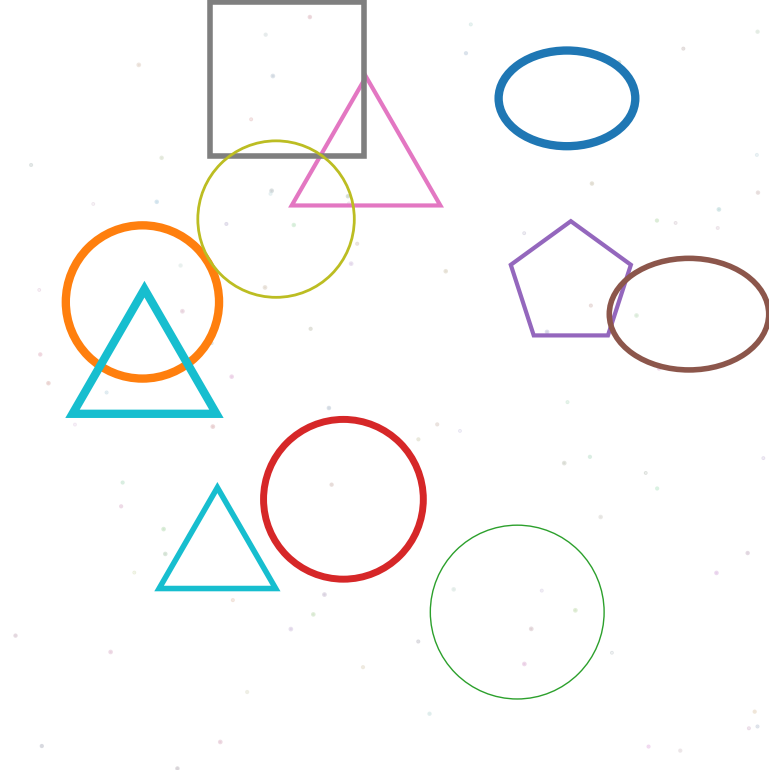[{"shape": "oval", "thickness": 3, "radius": 0.44, "center": [0.736, 0.872]}, {"shape": "circle", "thickness": 3, "radius": 0.5, "center": [0.185, 0.608]}, {"shape": "circle", "thickness": 0.5, "radius": 0.56, "center": [0.672, 0.205]}, {"shape": "circle", "thickness": 2.5, "radius": 0.52, "center": [0.446, 0.352]}, {"shape": "pentagon", "thickness": 1.5, "radius": 0.41, "center": [0.741, 0.631]}, {"shape": "oval", "thickness": 2, "radius": 0.52, "center": [0.895, 0.592]}, {"shape": "triangle", "thickness": 1.5, "radius": 0.56, "center": [0.475, 0.789]}, {"shape": "square", "thickness": 2, "radius": 0.5, "center": [0.373, 0.897]}, {"shape": "circle", "thickness": 1, "radius": 0.51, "center": [0.359, 0.715]}, {"shape": "triangle", "thickness": 3, "radius": 0.54, "center": [0.188, 0.517]}, {"shape": "triangle", "thickness": 2, "radius": 0.44, "center": [0.282, 0.279]}]